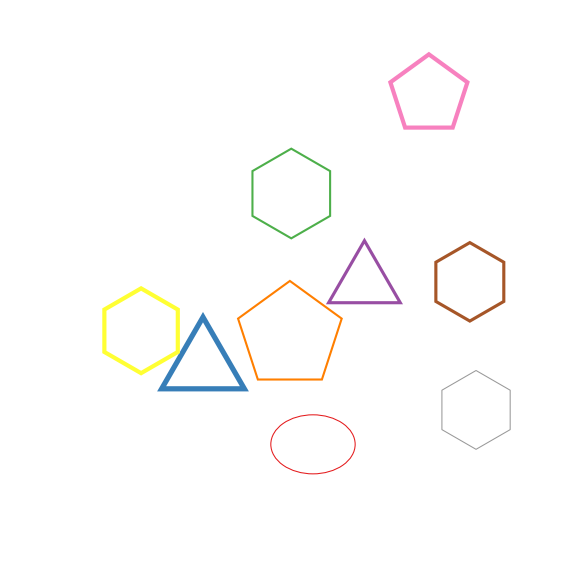[{"shape": "oval", "thickness": 0.5, "radius": 0.37, "center": [0.542, 0.23]}, {"shape": "triangle", "thickness": 2.5, "radius": 0.41, "center": [0.352, 0.367]}, {"shape": "hexagon", "thickness": 1, "radius": 0.39, "center": [0.504, 0.664]}, {"shape": "triangle", "thickness": 1.5, "radius": 0.36, "center": [0.631, 0.511]}, {"shape": "pentagon", "thickness": 1, "radius": 0.47, "center": [0.502, 0.418]}, {"shape": "hexagon", "thickness": 2, "radius": 0.37, "center": [0.244, 0.426]}, {"shape": "hexagon", "thickness": 1.5, "radius": 0.34, "center": [0.814, 0.511]}, {"shape": "pentagon", "thickness": 2, "radius": 0.35, "center": [0.743, 0.835]}, {"shape": "hexagon", "thickness": 0.5, "radius": 0.34, "center": [0.824, 0.289]}]